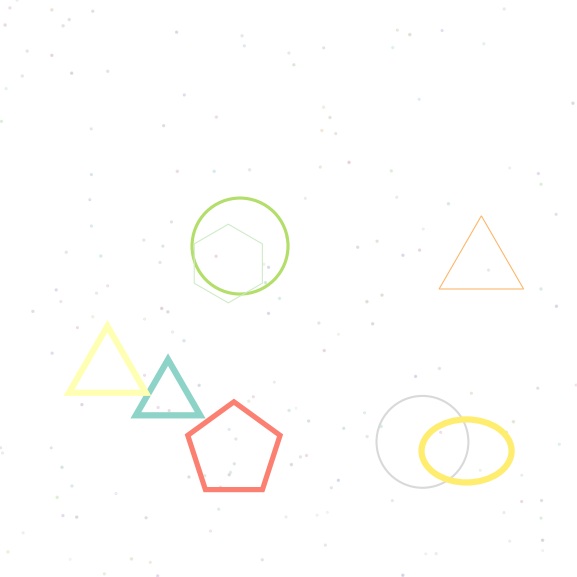[{"shape": "triangle", "thickness": 3, "radius": 0.32, "center": [0.291, 0.312]}, {"shape": "triangle", "thickness": 3, "radius": 0.38, "center": [0.186, 0.357]}, {"shape": "pentagon", "thickness": 2.5, "radius": 0.42, "center": [0.405, 0.219]}, {"shape": "triangle", "thickness": 0.5, "radius": 0.42, "center": [0.834, 0.541]}, {"shape": "circle", "thickness": 1.5, "radius": 0.42, "center": [0.416, 0.573]}, {"shape": "circle", "thickness": 1, "radius": 0.4, "center": [0.732, 0.234]}, {"shape": "hexagon", "thickness": 0.5, "radius": 0.34, "center": [0.395, 0.543]}, {"shape": "oval", "thickness": 3, "radius": 0.39, "center": [0.808, 0.218]}]